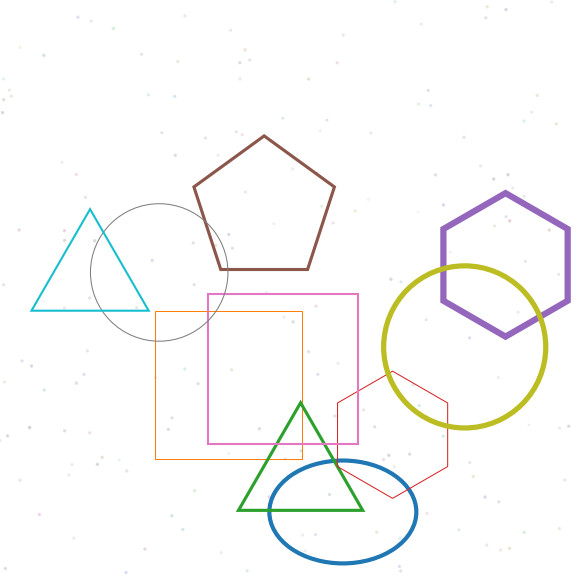[{"shape": "oval", "thickness": 2, "radius": 0.64, "center": [0.594, 0.113]}, {"shape": "square", "thickness": 0.5, "radius": 0.64, "center": [0.395, 0.333]}, {"shape": "triangle", "thickness": 1.5, "radius": 0.62, "center": [0.521, 0.178]}, {"shape": "hexagon", "thickness": 0.5, "radius": 0.55, "center": [0.68, 0.246]}, {"shape": "hexagon", "thickness": 3, "radius": 0.62, "center": [0.875, 0.54]}, {"shape": "pentagon", "thickness": 1.5, "radius": 0.64, "center": [0.457, 0.636]}, {"shape": "square", "thickness": 1, "radius": 0.65, "center": [0.49, 0.36]}, {"shape": "circle", "thickness": 0.5, "radius": 0.6, "center": [0.276, 0.527]}, {"shape": "circle", "thickness": 2.5, "radius": 0.7, "center": [0.805, 0.398]}, {"shape": "triangle", "thickness": 1, "radius": 0.59, "center": [0.156, 0.52]}]